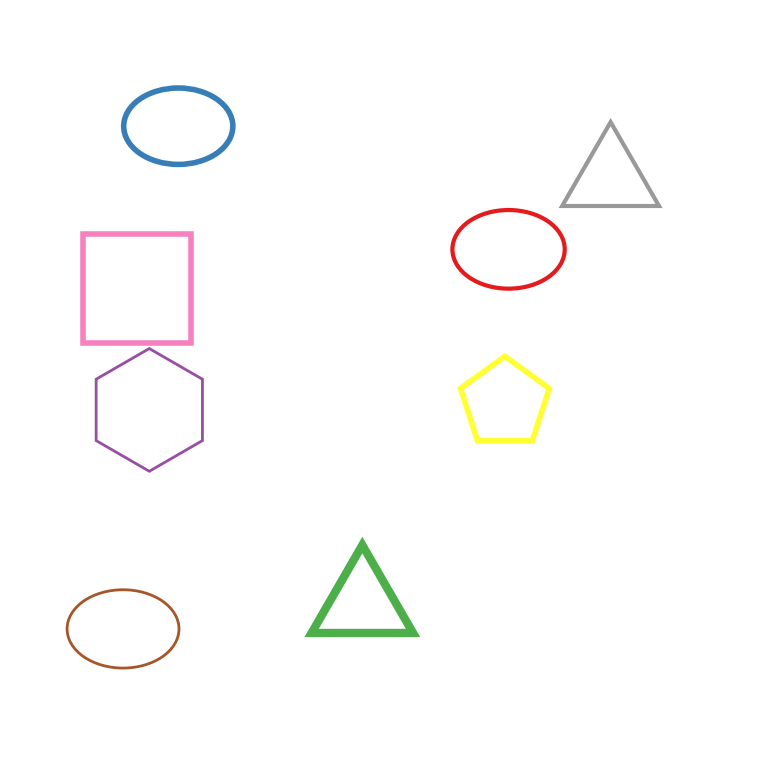[{"shape": "oval", "thickness": 1.5, "radius": 0.36, "center": [0.66, 0.676]}, {"shape": "oval", "thickness": 2, "radius": 0.35, "center": [0.232, 0.836]}, {"shape": "triangle", "thickness": 3, "radius": 0.38, "center": [0.471, 0.216]}, {"shape": "hexagon", "thickness": 1, "radius": 0.4, "center": [0.194, 0.468]}, {"shape": "pentagon", "thickness": 2, "radius": 0.3, "center": [0.656, 0.477]}, {"shape": "oval", "thickness": 1, "radius": 0.36, "center": [0.16, 0.183]}, {"shape": "square", "thickness": 2, "radius": 0.35, "center": [0.178, 0.625]}, {"shape": "triangle", "thickness": 1.5, "radius": 0.36, "center": [0.793, 0.769]}]